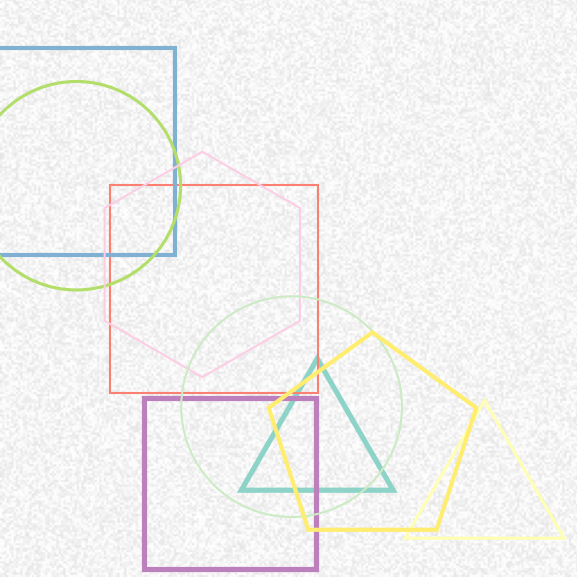[{"shape": "triangle", "thickness": 2.5, "radius": 0.76, "center": [0.549, 0.226]}, {"shape": "triangle", "thickness": 1.5, "radius": 0.79, "center": [0.839, 0.147]}, {"shape": "square", "thickness": 1, "radius": 0.9, "center": [0.37, 0.498]}, {"shape": "square", "thickness": 2, "radius": 0.9, "center": [0.124, 0.738]}, {"shape": "circle", "thickness": 1.5, "radius": 0.9, "center": [0.132, 0.678]}, {"shape": "hexagon", "thickness": 1, "radius": 0.98, "center": [0.35, 0.541]}, {"shape": "square", "thickness": 2.5, "radius": 0.74, "center": [0.398, 0.162]}, {"shape": "circle", "thickness": 1, "radius": 0.96, "center": [0.505, 0.295]}, {"shape": "pentagon", "thickness": 2, "radius": 0.94, "center": [0.645, 0.235]}]